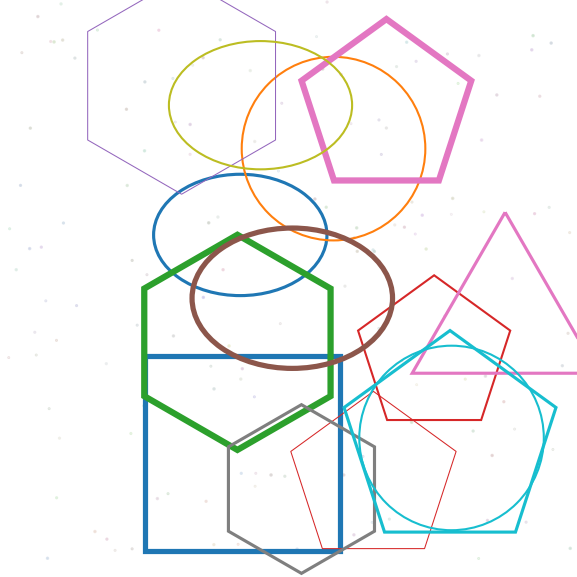[{"shape": "square", "thickness": 2.5, "radius": 0.85, "center": [0.42, 0.214]}, {"shape": "oval", "thickness": 1.5, "radius": 0.75, "center": [0.416, 0.592]}, {"shape": "circle", "thickness": 1, "radius": 0.79, "center": [0.578, 0.742]}, {"shape": "hexagon", "thickness": 3, "radius": 0.93, "center": [0.411, 0.406]}, {"shape": "pentagon", "thickness": 1, "radius": 0.69, "center": [0.752, 0.384]}, {"shape": "pentagon", "thickness": 0.5, "radius": 0.75, "center": [0.647, 0.171]}, {"shape": "hexagon", "thickness": 0.5, "radius": 0.94, "center": [0.314, 0.851]}, {"shape": "oval", "thickness": 2.5, "radius": 0.87, "center": [0.506, 0.483]}, {"shape": "pentagon", "thickness": 3, "radius": 0.77, "center": [0.669, 0.812]}, {"shape": "triangle", "thickness": 1.5, "radius": 0.93, "center": [0.875, 0.446]}, {"shape": "hexagon", "thickness": 1.5, "radius": 0.73, "center": [0.522, 0.152]}, {"shape": "oval", "thickness": 1, "radius": 0.79, "center": [0.451, 0.817]}, {"shape": "circle", "thickness": 1, "radius": 0.8, "center": [0.782, 0.241]}, {"shape": "pentagon", "thickness": 1.5, "radius": 0.96, "center": [0.779, 0.234]}]